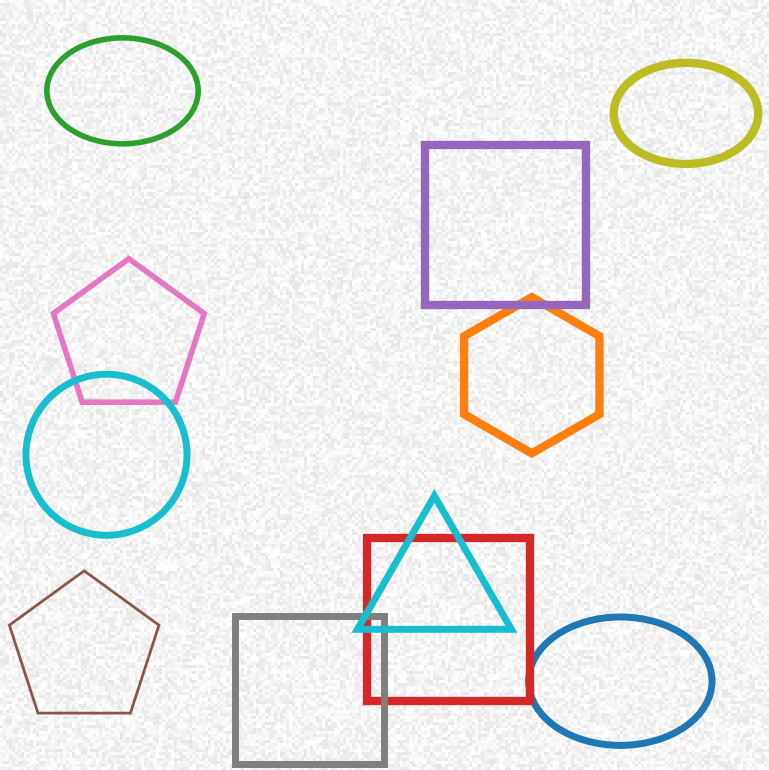[{"shape": "oval", "thickness": 2.5, "radius": 0.6, "center": [0.806, 0.115]}, {"shape": "hexagon", "thickness": 3, "radius": 0.51, "center": [0.691, 0.513]}, {"shape": "oval", "thickness": 2, "radius": 0.49, "center": [0.159, 0.882]}, {"shape": "square", "thickness": 3, "radius": 0.53, "center": [0.583, 0.195]}, {"shape": "square", "thickness": 3, "radius": 0.52, "center": [0.657, 0.708]}, {"shape": "pentagon", "thickness": 1, "radius": 0.51, "center": [0.109, 0.157]}, {"shape": "pentagon", "thickness": 2, "radius": 0.52, "center": [0.167, 0.561]}, {"shape": "square", "thickness": 2.5, "radius": 0.48, "center": [0.402, 0.104]}, {"shape": "oval", "thickness": 3, "radius": 0.47, "center": [0.891, 0.853]}, {"shape": "triangle", "thickness": 2.5, "radius": 0.58, "center": [0.564, 0.24]}, {"shape": "circle", "thickness": 2.5, "radius": 0.52, "center": [0.138, 0.409]}]